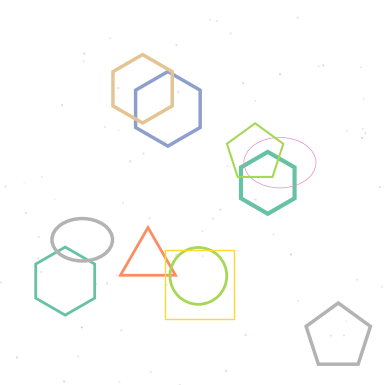[{"shape": "hexagon", "thickness": 2, "radius": 0.44, "center": [0.169, 0.27]}, {"shape": "hexagon", "thickness": 3, "radius": 0.4, "center": [0.696, 0.525]}, {"shape": "triangle", "thickness": 2, "radius": 0.41, "center": [0.384, 0.326]}, {"shape": "hexagon", "thickness": 2.5, "radius": 0.48, "center": [0.436, 0.717]}, {"shape": "oval", "thickness": 0.5, "radius": 0.47, "center": [0.727, 0.577]}, {"shape": "pentagon", "thickness": 1.5, "radius": 0.38, "center": [0.663, 0.603]}, {"shape": "circle", "thickness": 2, "radius": 0.37, "center": [0.515, 0.283]}, {"shape": "square", "thickness": 1, "radius": 0.45, "center": [0.517, 0.261]}, {"shape": "hexagon", "thickness": 2.5, "radius": 0.44, "center": [0.37, 0.769]}, {"shape": "pentagon", "thickness": 2.5, "radius": 0.44, "center": [0.879, 0.125]}, {"shape": "oval", "thickness": 2.5, "radius": 0.39, "center": [0.214, 0.377]}]